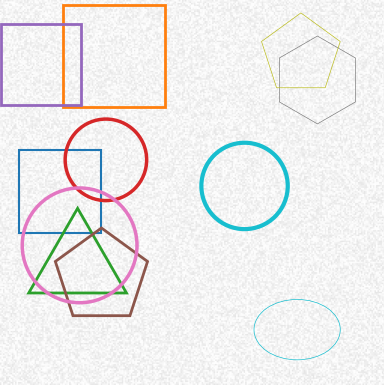[{"shape": "square", "thickness": 1.5, "radius": 0.53, "center": [0.157, 0.503]}, {"shape": "square", "thickness": 2, "radius": 0.66, "center": [0.295, 0.853]}, {"shape": "triangle", "thickness": 2, "radius": 0.73, "center": [0.202, 0.312]}, {"shape": "circle", "thickness": 2.5, "radius": 0.53, "center": [0.275, 0.585]}, {"shape": "square", "thickness": 2, "radius": 0.52, "center": [0.106, 0.833]}, {"shape": "pentagon", "thickness": 2, "radius": 0.63, "center": [0.264, 0.282]}, {"shape": "circle", "thickness": 2.5, "radius": 0.75, "center": [0.207, 0.363]}, {"shape": "hexagon", "thickness": 0.5, "radius": 0.57, "center": [0.824, 0.792]}, {"shape": "pentagon", "thickness": 0.5, "radius": 0.54, "center": [0.782, 0.859]}, {"shape": "circle", "thickness": 3, "radius": 0.56, "center": [0.635, 0.517]}, {"shape": "oval", "thickness": 0.5, "radius": 0.56, "center": [0.772, 0.144]}]